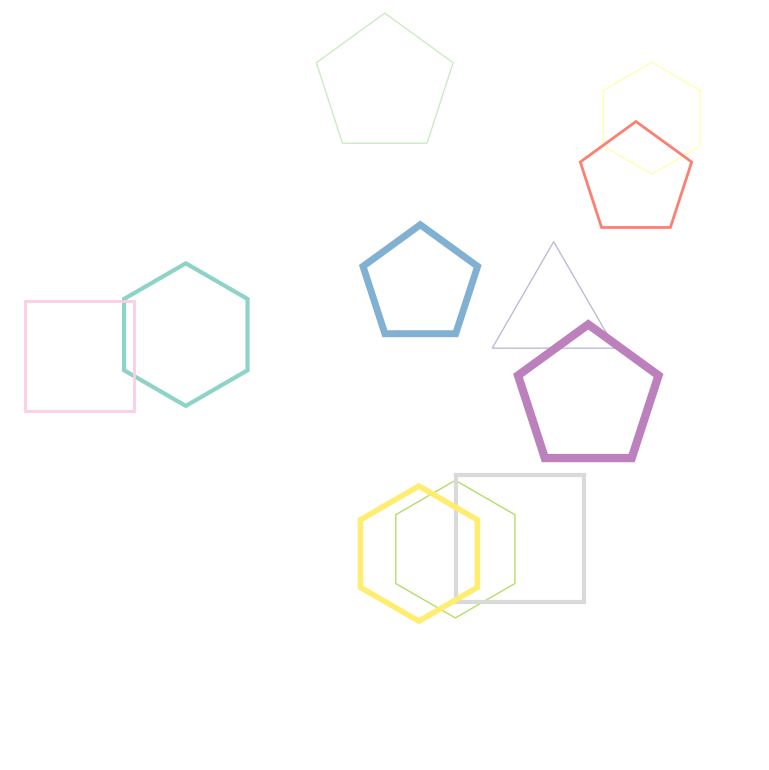[{"shape": "hexagon", "thickness": 1.5, "radius": 0.46, "center": [0.241, 0.565]}, {"shape": "hexagon", "thickness": 0.5, "radius": 0.36, "center": [0.846, 0.846]}, {"shape": "triangle", "thickness": 0.5, "radius": 0.46, "center": [0.719, 0.594]}, {"shape": "pentagon", "thickness": 1, "radius": 0.38, "center": [0.826, 0.766]}, {"shape": "pentagon", "thickness": 2.5, "radius": 0.39, "center": [0.546, 0.63]}, {"shape": "hexagon", "thickness": 0.5, "radius": 0.45, "center": [0.591, 0.287]}, {"shape": "square", "thickness": 1, "radius": 0.36, "center": [0.103, 0.537]}, {"shape": "square", "thickness": 1.5, "radius": 0.41, "center": [0.675, 0.3]}, {"shape": "pentagon", "thickness": 3, "radius": 0.48, "center": [0.764, 0.483]}, {"shape": "pentagon", "thickness": 0.5, "radius": 0.47, "center": [0.5, 0.89]}, {"shape": "hexagon", "thickness": 2, "radius": 0.44, "center": [0.544, 0.281]}]